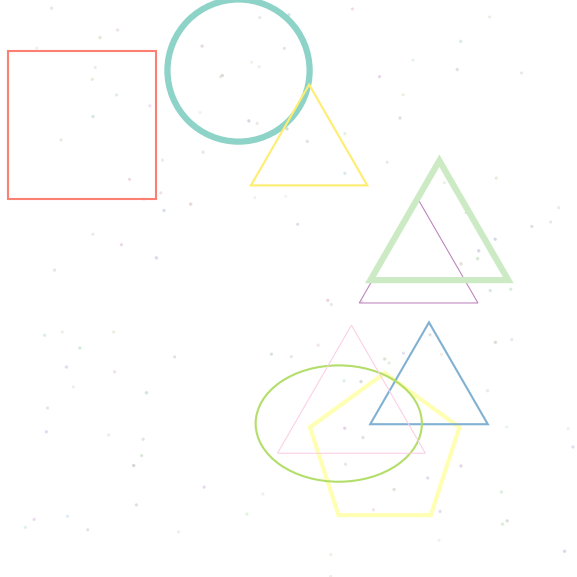[{"shape": "circle", "thickness": 3, "radius": 0.62, "center": [0.413, 0.877]}, {"shape": "pentagon", "thickness": 2, "radius": 0.68, "center": [0.666, 0.217]}, {"shape": "square", "thickness": 1, "radius": 0.64, "center": [0.142, 0.783]}, {"shape": "triangle", "thickness": 1, "radius": 0.59, "center": [0.743, 0.323]}, {"shape": "oval", "thickness": 1, "radius": 0.72, "center": [0.587, 0.266]}, {"shape": "triangle", "thickness": 0.5, "radius": 0.74, "center": [0.609, 0.288]}, {"shape": "triangle", "thickness": 0.5, "radius": 0.59, "center": [0.725, 0.534]}, {"shape": "triangle", "thickness": 3, "radius": 0.69, "center": [0.761, 0.583]}, {"shape": "triangle", "thickness": 1, "radius": 0.58, "center": [0.535, 0.736]}]